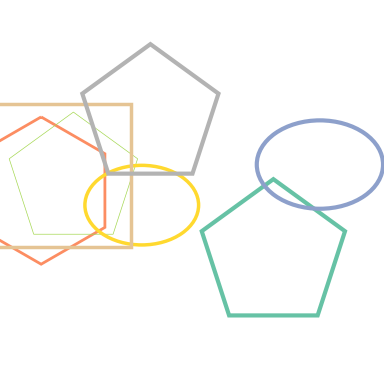[{"shape": "pentagon", "thickness": 3, "radius": 0.98, "center": [0.71, 0.339]}, {"shape": "hexagon", "thickness": 2, "radius": 0.96, "center": [0.107, 0.505]}, {"shape": "oval", "thickness": 3, "radius": 0.82, "center": [0.831, 0.573]}, {"shape": "pentagon", "thickness": 0.5, "radius": 0.88, "center": [0.191, 0.533]}, {"shape": "oval", "thickness": 2.5, "radius": 0.74, "center": [0.368, 0.467]}, {"shape": "square", "thickness": 2.5, "radius": 0.93, "center": [0.154, 0.544]}, {"shape": "pentagon", "thickness": 3, "radius": 0.93, "center": [0.391, 0.699]}]